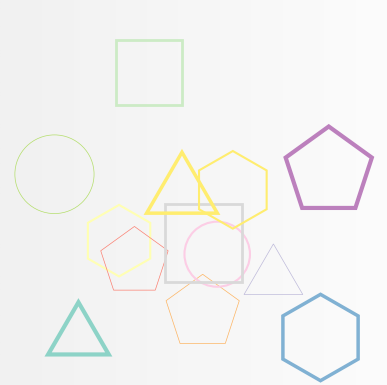[{"shape": "triangle", "thickness": 3, "radius": 0.45, "center": [0.202, 0.125]}, {"shape": "hexagon", "thickness": 1.5, "radius": 0.46, "center": [0.307, 0.375]}, {"shape": "triangle", "thickness": 0.5, "radius": 0.44, "center": [0.706, 0.279]}, {"shape": "pentagon", "thickness": 0.5, "radius": 0.46, "center": [0.347, 0.32]}, {"shape": "hexagon", "thickness": 2.5, "radius": 0.56, "center": [0.827, 0.123]}, {"shape": "pentagon", "thickness": 0.5, "radius": 0.5, "center": [0.523, 0.188]}, {"shape": "circle", "thickness": 0.5, "radius": 0.51, "center": [0.141, 0.547]}, {"shape": "circle", "thickness": 1.5, "radius": 0.42, "center": [0.561, 0.34]}, {"shape": "square", "thickness": 2, "radius": 0.5, "center": [0.526, 0.369]}, {"shape": "pentagon", "thickness": 3, "radius": 0.58, "center": [0.848, 0.555]}, {"shape": "square", "thickness": 2, "radius": 0.43, "center": [0.385, 0.812]}, {"shape": "hexagon", "thickness": 1.5, "radius": 0.5, "center": [0.601, 0.507]}, {"shape": "triangle", "thickness": 2.5, "radius": 0.53, "center": [0.47, 0.499]}]